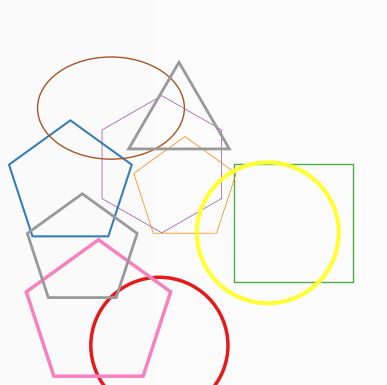[{"shape": "circle", "thickness": 2.5, "radius": 0.88, "center": [0.411, 0.103]}, {"shape": "pentagon", "thickness": 1.5, "radius": 0.83, "center": [0.182, 0.521]}, {"shape": "square", "thickness": 1, "radius": 0.77, "center": [0.758, 0.42]}, {"shape": "hexagon", "thickness": 0.5, "radius": 0.89, "center": [0.418, 0.573]}, {"shape": "pentagon", "thickness": 0.5, "radius": 0.69, "center": [0.477, 0.507]}, {"shape": "circle", "thickness": 3, "radius": 0.91, "center": [0.691, 0.395]}, {"shape": "oval", "thickness": 1, "radius": 0.95, "center": [0.286, 0.719]}, {"shape": "pentagon", "thickness": 2.5, "radius": 0.98, "center": [0.254, 0.181]}, {"shape": "triangle", "thickness": 2, "radius": 0.75, "center": [0.462, 0.688]}, {"shape": "pentagon", "thickness": 2, "radius": 0.75, "center": [0.212, 0.348]}]